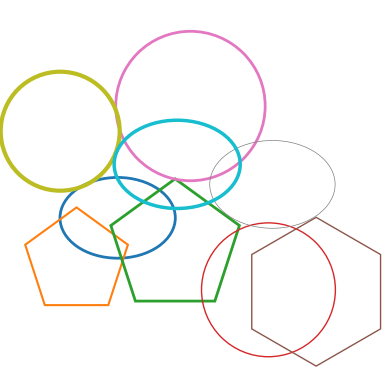[{"shape": "oval", "thickness": 2, "radius": 0.75, "center": [0.306, 0.434]}, {"shape": "pentagon", "thickness": 1.5, "radius": 0.7, "center": [0.199, 0.321]}, {"shape": "pentagon", "thickness": 2, "radius": 0.88, "center": [0.455, 0.36]}, {"shape": "circle", "thickness": 1, "radius": 0.87, "center": [0.697, 0.247]}, {"shape": "hexagon", "thickness": 1, "radius": 0.97, "center": [0.821, 0.242]}, {"shape": "circle", "thickness": 2, "radius": 0.97, "center": [0.495, 0.725]}, {"shape": "oval", "thickness": 0.5, "radius": 0.81, "center": [0.708, 0.521]}, {"shape": "circle", "thickness": 3, "radius": 0.77, "center": [0.156, 0.659]}, {"shape": "oval", "thickness": 2.5, "radius": 0.82, "center": [0.46, 0.573]}]